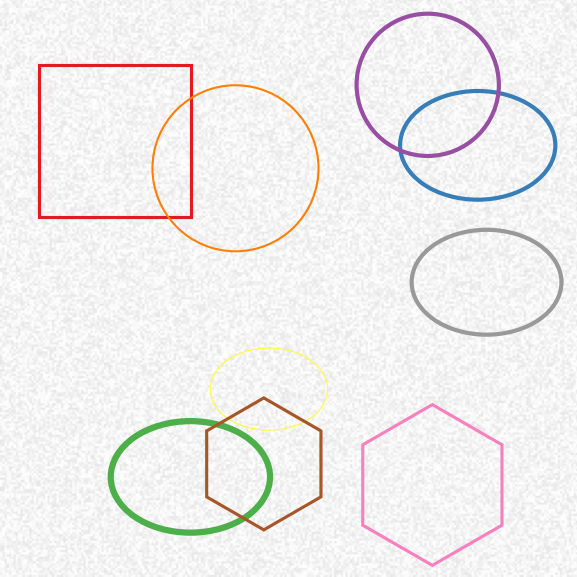[{"shape": "square", "thickness": 1.5, "radius": 0.66, "center": [0.199, 0.755]}, {"shape": "oval", "thickness": 2, "radius": 0.67, "center": [0.827, 0.747]}, {"shape": "oval", "thickness": 3, "radius": 0.69, "center": [0.33, 0.173]}, {"shape": "circle", "thickness": 2, "radius": 0.62, "center": [0.741, 0.852]}, {"shape": "circle", "thickness": 1, "radius": 0.72, "center": [0.408, 0.708]}, {"shape": "oval", "thickness": 0.5, "radius": 0.51, "center": [0.466, 0.325]}, {"shape": "hexagon", "thickness": 1.5, "radius": 0.57, "center": [0.457, 0.196]}, {"shape": "hexagon", "thickness": 1.5, "radius": 0.7, "center": [0.749, 0.159]}, {"shape": "oval", "thickness": 2, "radius": 0.65, "center": [0.843, 0.51]}]